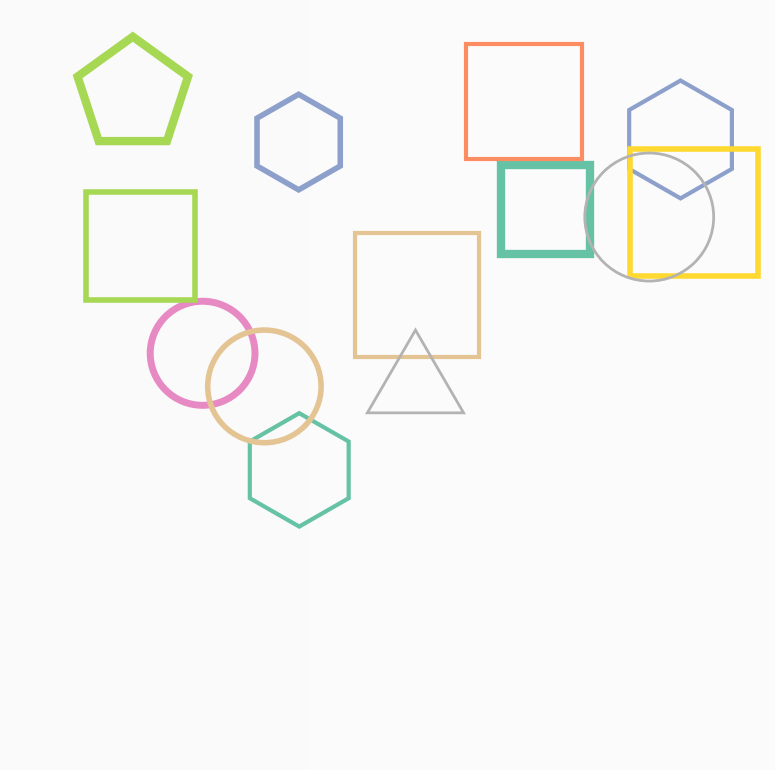[{"shape": "square", "thickness": 3, "radius": 0.29, "center": [0.704, 0.728]}, {"shape": "hexagon", "thickness": 1.5, "radius": 0.37, "center": [0.386, 0.39]}, {"shape": "square", "thickness": 1.5, "radius": 0.38, "center": [0.677, 0.868]}, {"shape": "hexagon", "thickness": 2, "radius": 0.31, "center": [0.385, 0.815]}, {"shape": "hexagon", "thickness": 1.5, "radius": 0.38, "center": [0.878, 0.819]}, {"shape": "circle", "thickness": 2.5, "radius": 0.34, "center": [0.261, 0.541]}, {"shape": "square", "thickness": 2, "radius": 0.35, "center": [0.181, 0.681]}, {"shape": "pentagon", "thickness": 3, "radius": 0.37, "center": [0.171, 0.877]}, {"shape": "square", "thickness": 2, "radius": 0.41, "center": [0.896, 0.724]}, {"shape": "circle", "thickness": 2, "radius": 0.37, "center": [0.341, 0.498]}, {"shape": "square", "thickness": 1.5, "radius": 0.4, "center": [0.538, 0.617]}, {"shape": "triangle", "thickness": 1, "radius": 0.36, "center": [0.536, 0.5]}, {"shape": "circle", "thickness": 1, "radius": 0.42, "center": [0.838, 0.718]}]